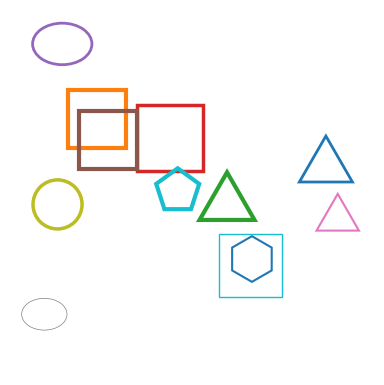[{"shape": "hexagon", "thickness": 1.5, "radius": 0.3, "center": [0.654, 0.327]}, {"shape": "triangle", "thickness": 2, "radius": 0.4, "center": [0.846, 0.567]}, {"shape": "square", "thickness": 3, "radius": 0.38, "center": [0.252, 0.69]}, {"shape": "triangle", "thickness": 3, "radius": 0.41, "center": [0.59, 0.47]}, {"shape": "square", "thickness": 2.5, "radius": 0.43, "center": [0.441, 0.641]}, {"shape": "oval", "thickness": 2, "radius": 0.39, "center": [0.162, 0.886]}, {"shape": "square", "thickness": 3, "radius": 0.38, "center": [0.281, 0.636]}, {"shape": "triangle", "thickness": 1.5, "radius": 0.32, "center": [0.877, 0.433]}, {"shape": "oval", "thickness": 0.5, "radius": 0.29, "center": [0.115, 0.184]}, {"shape": "circle", "thickness": 2.5, "radius": 0.32, "center": [0.149, 0.469]}, {"shape": "square", "thickness": 1, "radius": 0.41, "center": [0.651, 0.31]}, {"shape": "pentagon", "thickness": 3, "radius": 0.29, "center": [0.462, 0.504]}]